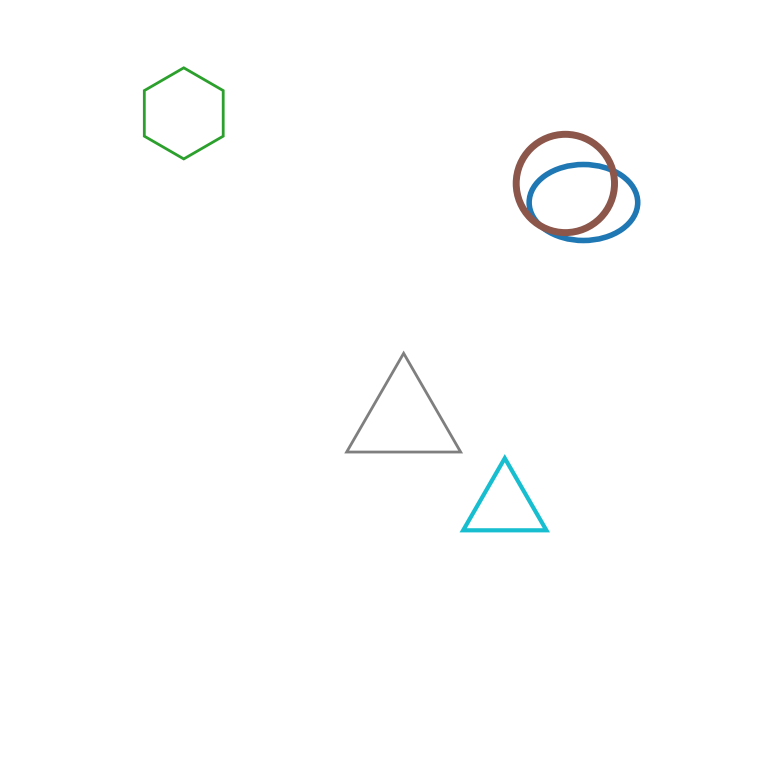[{"shape": "oval", "thickness": 2, "radius": 0.35, "center": [0.758, 0.737]}, {"shape": "hexagon", "thickness": 1, "radius": 0.3, "center": [0.239, 0.853]}, {"shape": "circle", "thickness": 2.5, "radius": 0.32, "center": [0.734, 0.762]}, {"shape": "triangle", "thickness": 1, "radius": 0.43, "center": [0.524, 0.456]}, {"shape": "triangle", "thickness": 1.5, "radius": 0.31, "center": [0.656, 0.342]}]